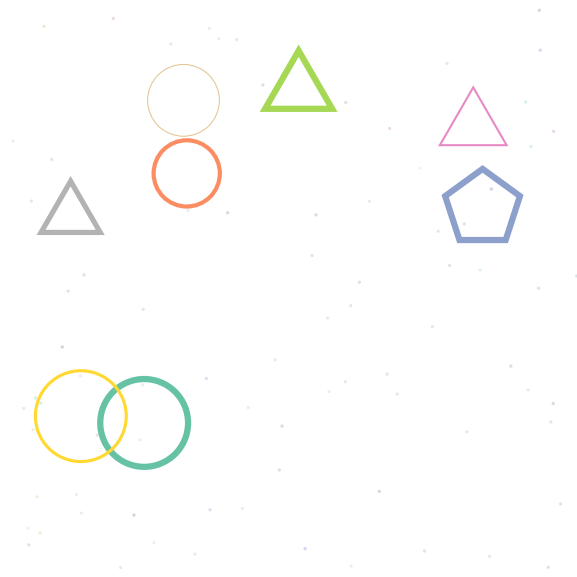[{"shape": "circle", "thickness": 3, "radius": 0.38, "center": [0.25, 0.267]}, {"shape": "circle", "thickness": 2, "radius": 0.29, "center": [0.323, 0.699]}, {"shape": "pentagon", "thickness": 3, "radius": 0.34, "center": [0.836, 0.639]}, {"shape": "triangle", "thickness": 1, "radius": 0.33, "center": [0.819, 0.781]}, {"shape": "triangle", "thickness": 3, "radius": 0.34, "center": [0.517, 0.844]}, {"shape": "circle", "thickness": 1.5, "radius": 0.39, "center": [0.14, 0.279]}, {"shape": "circle", "thickness": 0.5, "radius": 0.31, "center": [0.318, 0.825]}, {"shape": "triangle", "thickness": 2.5, "radius": 0.3, "center": [0.122, 0.626]}]